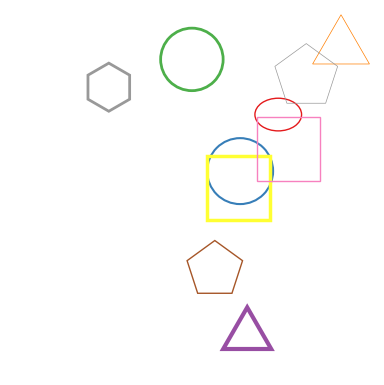[{"shape": "oval", "thickness": 1, "radius": 0.3, "center": [0.723, 0.702]}, {"shape": "circle", "thickness": 1.5, "radius": 0.43, "center": [0.624, 0.556]}, {"shape": "circle", "thickness": 2, "radius": 0.41, "center": [0.498, 0.846]}, {"shape": "triangle", "thickness": 3, "radius": 0.36, "center": [0.642, 0.13]}, {"shape": "triangle", "thickness": 0.5, "radius": 0.43, "center": [0.886, 0.876]}, {"shape": "square", "thickness": 2.5, "radius": 0.41, "center": [0.62, 0.512]}, {"shape": "pentagon", "thickness": 1, "radius": 0.38, "center": [0.558, 0.3]}, {"shape": "square", "thickness": 1, "radius": 0.41, "center": [0.749, 0.613]}, {"shape": "hexagon", "thickness": 2, "radius": 0.31, "center": [0.283, 0.774]}, {"shape": "pentagon", "thickness": 0.5, "radius": 0.43, "center": [0.795, 0.801]}]